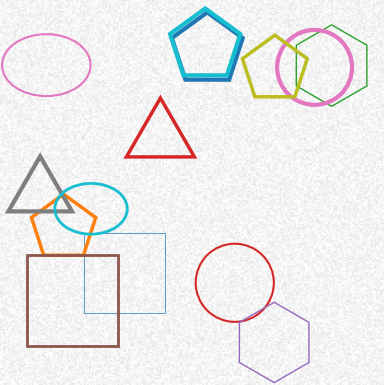[{"shape": "square", "thickness": 0.5, "radius": 0.52, "center": [0.323, 0.29]}, {"shape": "pentagon", "thickness": 3, "radius": 0.48, "center": [0.538, 0.871]}, {"shape": "pentagon", "thickness": 2.5, "radius": 0.44, "center": [0.165, 0.408]}, {"shape": "hexagon", "thickness": 1, "radius": 0.53, "center": [0.861, 0.83]}, {"shape": "circle", "thickness": 1.5, "radius": 0.51, "center": [0.61, 0.266]}, {"shape": "triangle", "thickness": 2.5, "radius": 0.51, "center": [0.417, 0.643]}, {"shape": "hexagon", "thickness": 1, "radius": 0.52, "center": [0.712, 0.111]}, {"shape": "square", "thickness": 2, "radius": 0.59, "center": [0.189, 0.219]}, {"shape": "circle", "thickness": 3, "radius": 0.49, "center": [0.817, 0.825]}, {"shape": "oval", "thickness": 1.5, "radius": 0.57, "center": [0.12, 0.831]}, {"shape": "triangle", "thickness": 3, "radius": 0.48, "center": [0.104, 0.499]}, {"shape": "pentagon", "thickness": 2.5, "radius": 0.44, "center": [0.714, 0.82]}, {"shape": "oval", "thickness": 2, "radius": 0.47, "center": [0.236, 0.458]}, {"shape": "pentagon", "thickness": 3, "radius": 0.48, "center": [0.533, 0.882]}]